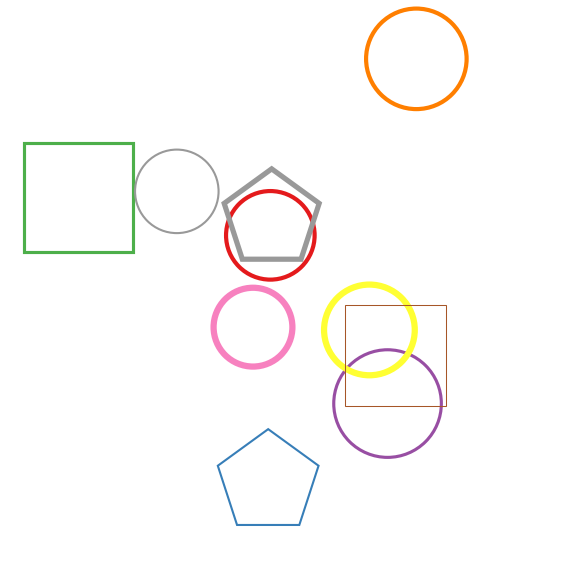[{"shape": "circle", "thickness": 2, "radius": 0.38, "center": [0.468, 0.592]}, {"shape": "pentagon", "thickness": 1, "radius": 0.46, "center": [0.464, 0.164]}, {"shape": "square", "thickness": 1.5, "radius": 0.47, "center": [0.137, 0.658]}, {"shape": "circle", "thickness": 1.5, "radius": 0.47, "center": [0.671, 0.3]}, {"shape": "circle", "thickness": 2, "radius": 0.44, "center": [0.721, 0.897]}, {"shape": "circle", "thickness": 3, "radius": 0.39, "center": [0.64, 0.428]}, {"shape": "square", "thickness": 0.5, "radius": 0.44, "center": [0.685, 0.384]}, {"shape": "circle", "thickness": 3, "radius": 0.34, "center": [0.438, 0.433]}, {"shape": "pentagon", "thickness": 2.5, "radius": 0.43, "center": [0.47, 0.62]}, {"shape": "circle", "thickness": 1, "radius": 0.36, "center": [0.306, 0.668]}]